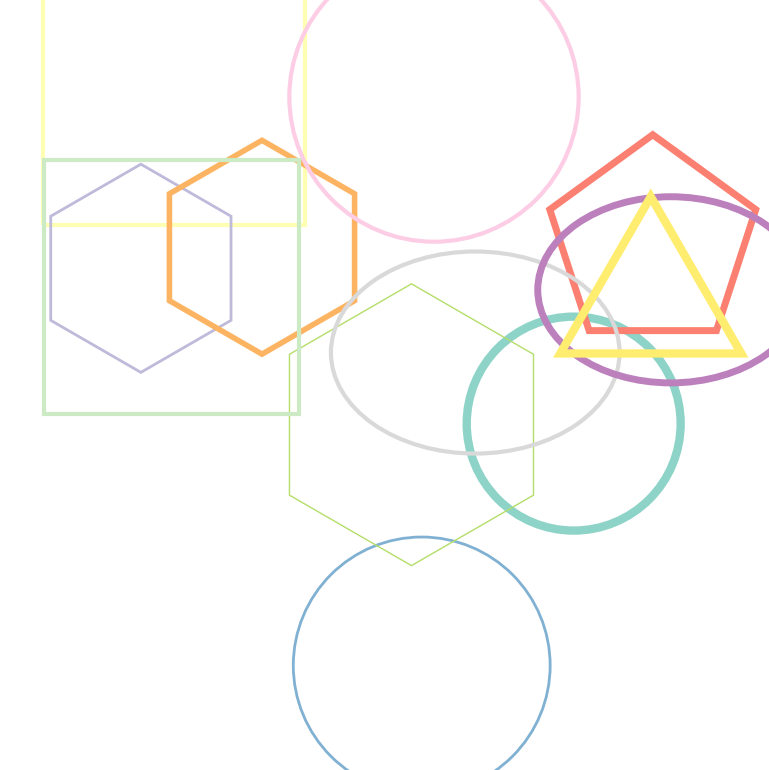[{"shape": "circle", "thickness": 3, "radius": 0.69, "center": [0.745, 0.45]}, {"shape": "square", "thickness": 1.5, "radius": 0.85, "center": [0.226, 0.878]}, {"shape": "hexagon", "thickness": 1, "radius": 0.68, "center": [0.183, 0.652]}, {"shape": "pentagon", "thickness": 2.5, "radius": 0.7, "center": [0.848, 0.684]}, {"shape": "circle", "thickness": 1, "radius": 0.83, "center": [0.548, 0.136]}, {"shape": "hexagon", "thickness": 2, "radius": 0.69, "center": [0.34, 0.679]}, {"shape": "hexagon", "thickness": 0.5, "radius": 0.91, "center": [0.534, 0.448]}, {"shape": "circle", "thickness": 1.5, "radius": 0.94, "center": [0.564, 0.874]}, {"shape": "oval", "thickness": 1.5, "radius": 0.94, "center": [0.617, 0.542]}, {"shape": "oval", "thickness": 2.5, "radius": 0.86, "center": [0.871, 0.624]}, {"shape": "square", "thickness": 1.5, "radius": 0.83, "center": [0.223, 0.627]}, {"shape": "triangle", "thickness": 3, "radius": 0.68, "center": [0.845, 0.609]}]